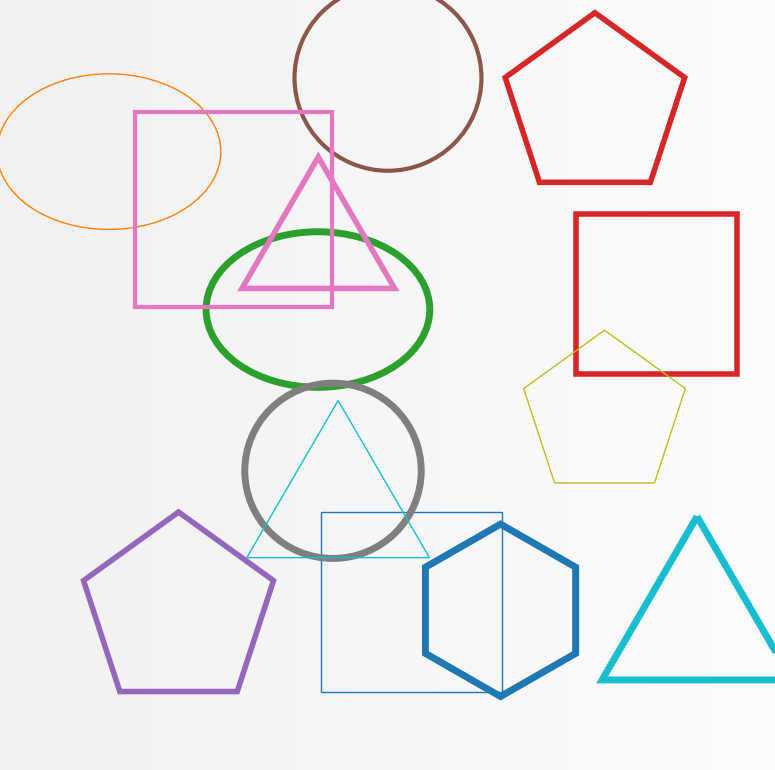[{"shape": "hexagon", "thickness": 2.5, "radius": 0.56, "center": [0.646, 0.207]}, {"shape": "square", "thickness": 0.5, "radius": 0.58, "center": [0.531, 0.218]}, {"shape": "oval", "thickness": 0.5, "radius": 0.72, "center": [0.141, 0.803]}, {"shape": "oval", "thickness": 2.5, "radius": 0.72, "center": [0.41, 0.598]}, {"shape": "square", "thickness": 2, "radius": 0.52, "center": [0.847, 0.618]}, {"shape": "pentagon", "thickness": 2, "radius": 0.61, "center": [0.768, 0.862]}, {"shape": "pentagon", "thickness": 2, "radius": 0.64, "center": [0.23, 0.206]}, {"shape": "circle", "thickness": 1.5, "radius": 0.6, "center": [0.501, 0.899]}, {"shape": "square", "thickness": 1.5, "radius": 0.63, "center": [0.301, 0.728]}, {"shape": "triangle", "thickness": 2, "radius": 0.57, "center": [0.411, 0.682]}, {"shape": "circle", "thickness": 2.5, "radius": 0.57, "center": [0.43, 0.389]}, {"shape": "pentagon", "thickness": 0.5, "radius": 0.55, "center": [0.78, 0.462]}, {"shape": "triangle", "thickness": 2.5, "radius": 0.71, "center": [0.899, 0.188]}, {"shape": "triangle", "thickness": 0.5, "radius": 0.68, "center": [0.436, 0.344]}]